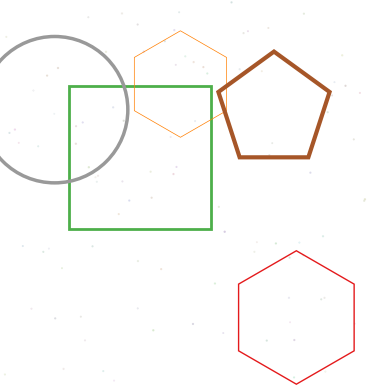[{"shape": "hexagon", "thickness": 1, "radius": 0.87, "center": [0.77, 0.175]}, {"shape": "square", "thickness": 2, "radius": 0.92, "center": [0.363, 0.591]}, {"shape": "hexagon", "thickness": 0.5, "radius": 0.69, "center": [0.469, 0.782]}, {"shape": "pentagon", "thickness": 3, "radius": 0.76, "center": [0.712, 0.714]}, {"shape": "circle", "thickness": 2.5, "radius": 0.95, "center": [0.142, 0.715]}]